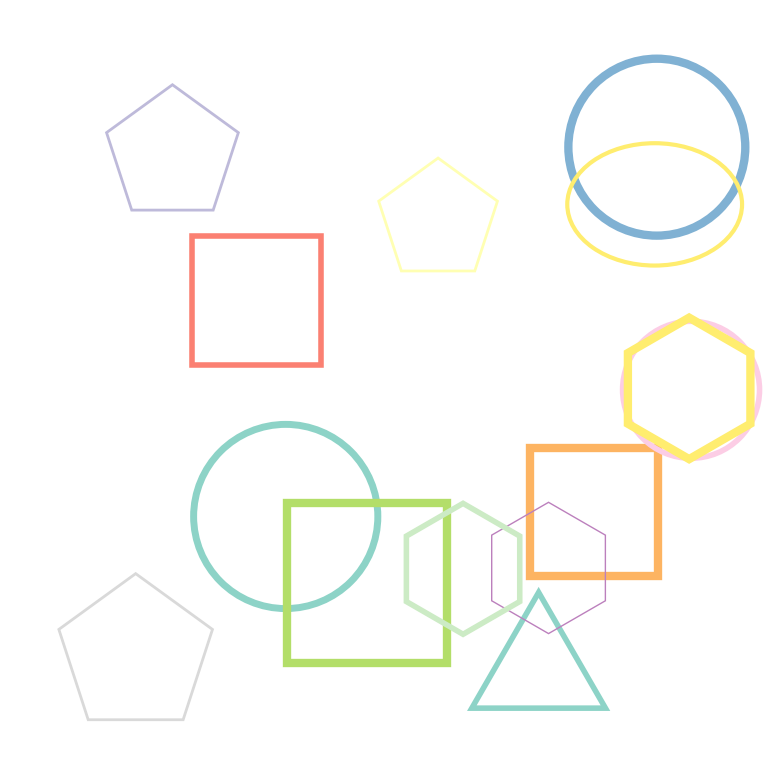[{"shape": "circle", "thickness": 2.5, "radius": 0.6, "center": [0.371, 0.329]}, {"shape": "triangle", "thickness": 2, "radius": 0.5, "center": [0.7, 0.13]}, {"shape": "pentagon", "thickness": 1, "radius": 0.41, "center": [0.569, 0.714]}, {"shape": "pentagon", "thickness": 1, "radius": 0.45, "center": [0.224, 0.8]}, {"shape": "square", "thickness": 2, "radius": 0.42, "center": [0.333, 0.609]}, {"shape": "circle", "thickness": 3, "radius": 0.57, "center": [0.853, 0.809]}, {"shape": "square", "thickness": 3, "radius": 0.42, "center": [0.772, 0.335]}, {"shape": "square", "thickness": 3, "radius": 0.52, "center": [0.477, 0.243]}, {"shape": "circle", "thickness": 2, "radius": 0.44, "center": [0.897, 0.494]}, {"shape": "pentagon", "thickness": 1, "radius": 0.52, "center": [0.176, 0.15]}, {"shape": "hexagon", "thickness": 0.5, "radius": 0.43, "center": [0.712, 0.262]}, {"shape": "hexagon", "thickness": 2, "radius": 0.43, "center": [0.601, 0.261]}, {"shape": "oval", "thickness": 1.5, "radius": 0.57, "center": [0.85, 0.735]}, {"shape": "hexagon", "thickness": 3, "radius": 0.46, "center": [0.895, 0.496]}]